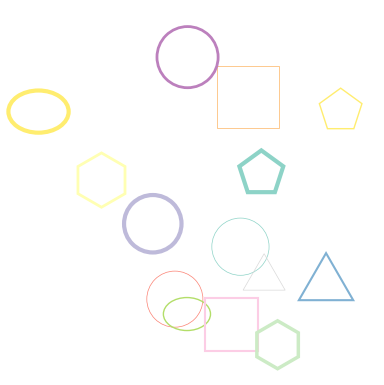[{"shape": "circle", "thickness": 0.5, "radius": 0.37, "center": [0.625, 0.359]}, {"shape": "pentagon", "thickness": 3, "radius": 0.3, "center": [0.679, 0.549]}, {"shape": "hexagon", "thickness": 2, "radius": 0.35, "center": [0.264, 0.532]}, {"shape": "circle", "thickness": 3, "radius": 0.37, "center": [0.397, 0.419]}, {"shape": "circle", "thickness": 0.5, "radius": 0.36, "center": [0.454, 0.223]}, {"shape": "triangle", "thickness": 1.5, "radius": 0.41, "center": [0.847, 0.261]}, {"shape": "square", "thickness": 0.5, "radius": 0.4, "center": [0.643, 0.749]}, {"shape": "oval", "thickness": 1, "radius": 0.31, "center": [0.486, 0.184]}, {"shape": "square", "thickness": 1.5, "radius": 0.35, "center": [0.601, 0.158]}, {"shape": "triangle", "thickness": 0.5, "radius": 0.32, "center": [0.686, 0.278]}, {"shape": "circle", "thickness": 2, "radius": 0.4, "center": [0.487, 0.852]}, {"shape": "hexagon", "thickness": 2.5, "radius": 0.31, "center": [0.721, 0.105]}, {"shape": "pentagon", "thickness": 1, "radius": 0.29, "center": [0.885, 0.713]}, {"shape": "oval", "thickness": 3, "radius": 0.39, "center": [0.1, 0.71]}]